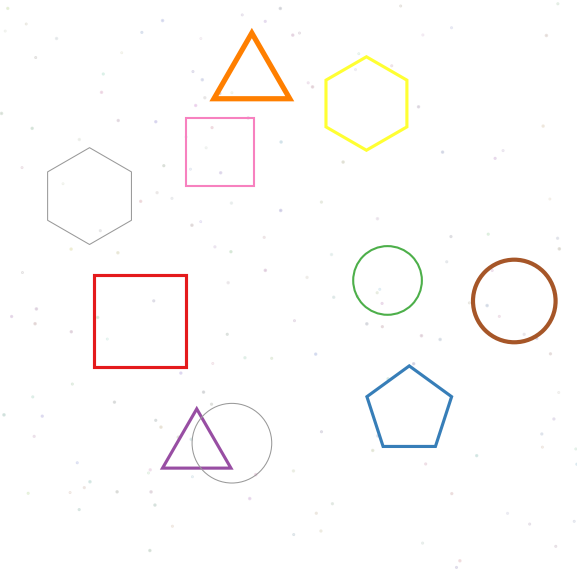[{"shape": "square", "thickness": 1.5, "radius": 0.4, "center": [0.243, 0.443]}, {"shape": "pentagon", "thickness": 1.5, "radius": 0.39, "center": [0.709, 0.288]}, {"shape": "circle", "thickness": 1, "radius": 0.3, "center": [0.671, 0.514]}, {"shape": "triangle", "thickness": 1.5, "radius": 0.34, "center": [0.341, 0.223]}, {"shape": "triangle", "thickness": 2.5, "radius": 0.38, "center": [0.436, 0.866]}, {"shape": "hexagon", "thickness": 1.5, "radius": 0.4, "center": [0.635, 0.82]}, {"shape": "circle", "thickness": 2, "radius": 0.36, "center": [0.891, 0.478]}, {"shape": "square", "thickness": 1, "radius": 0.3, "center": [0.382, 0.736]}, {"shape": "hexagon", "thickness": 0.5, "radius": 0.42, "center": [0.155, 0.66]}, {"shape": "circle", "thickness": 0.5, "radius": 0.34, "center": [0.402, 0.232]}]